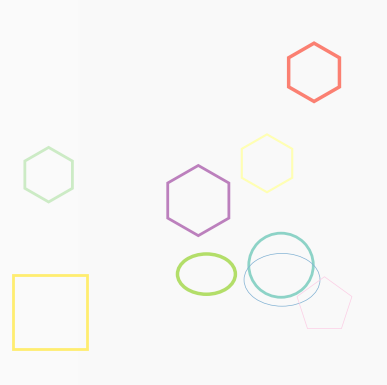[{"shape": "circle", "thickness": 2, "radius": 0.42, "center": [0.725, 0.311]}, {"shape": "hexagon", "thickness": 1.5, "radius": 0.38, "center": [0.689, 0.576]}, {"shape": "hexagon", "thickness": 2.5, "radius": 0.38, "center": [0.81, 0.812]}, {"shape": "oval", "thickness": 0.5, "radius": 0.49, "center": [0.728, 0.273]}, {"shape": "oval", "thickness": 2.5, "radius": 0.37, "center": [0.533, 0.288]}, {"shape": "pentagon", "thickness": 0.5, "radius": 0.37, "center": [0.837, 0.207]}, {"shape": "hexagon", "thickness": 2, "radius": 0.46, "center": [0.512, 0.479]}, {"shape": "hexagon", "thickness": 2, "radius": 0.35, "center": [0.125, 0.546]}, {"shape": "square", "thickness": 2, "radius": 0.48, "center": [0.128, 0.189]}]